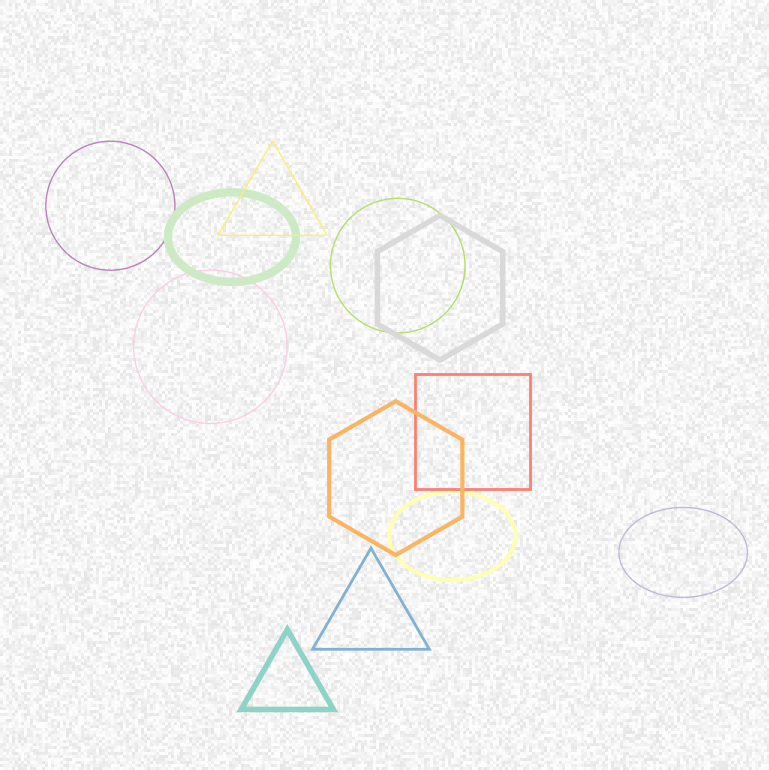[{"shape": "triangle", "thickness": 2, "radius": 0.35, "center": [0.373, 0.113]}, {"shape": "oval", "thickness": 1.5, "radius": 0.41, "center": [0.587, 0.304]}, {"shape": "oval", "thickness": 0.5, "radius": 0.42, "center": [0.887, 0.283]}, {"shape": "square", "thickness": 1, "radius": 0.38, "center": [0.613, 0.439]}, {"shape": "triangle", "thickness": 1, "radius": 0.44, "center": [0.482, 0.201]}, {"shape": "hexagon", "thickness": 1.5, "radius": 0.5, "center": [0.514, 0.379]}, {"shape": "circle", "thickness": 0.5, "radius": 0.44, "center": [0.517, 0.655]}, {"shape": "circle", "thickness": 0.5, "radius": 0.5, "center": [0.273, 0.55]}, {"shape": "hexagon", "thickness": 2, "radius": 0.47, "center": [0.571, 0.626]}, {"shape": "circle", "thickness": 0.5, "radius": 0.42, "center": [0.143, 0.733]}, {"shape": "oval", "thickness": 3, "radius": 0.42, "center": [0.301, 0.692]}, {"shape": "triangle", "thickness": 0.5, "radius": 0.41, "center": [0.354, 0.735]}]